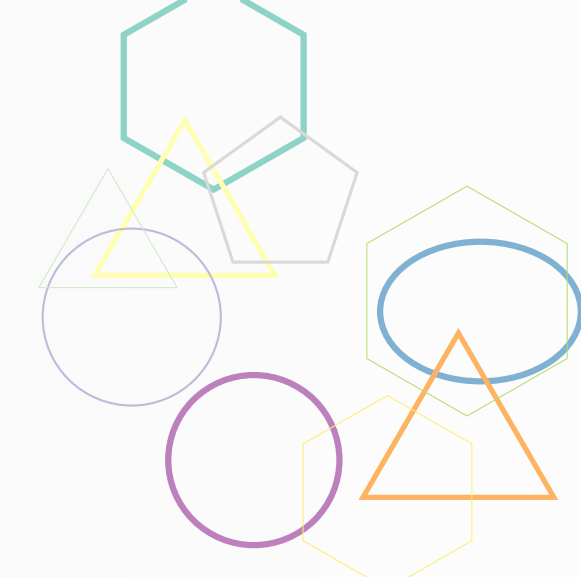[{"shape": "hexagon", "thickness": 3, "radius": 0.89, "center": [0.368, 0.85]}, {"shape": "triangle", "thickness": 2.5, "radius": 0.89, "center": [0.318, 0.612]}, {"shape": "circle", "thickness": 1, "radius": 0.77, "center": [0.227, 0.45]}, {"shape": "oval", "thickness": 3, "radius": 0.86, "center": [0.827, 0.46]}, {"shape": "triangle", "thickness": 2.5, "radius": 0.95, "center": [0.789, 0.233]}, {"shape": "hexagon", "thickness": 0.5, "radius": 1.0, "center": [0.803, 0.478]}, {"shape": "pentagon", "thickness": 1.5, "radius": 0.69, "center": [0.482, 0.658]}, {"shape": "circle", "thickness": 3, "radius": 0.74, "center": [0.437, 0.202]}, {"shape": "triangle", "thickness": 0.5, "radius": 0.69, "center": [0.186, 0.57]}, {"shape": "hexagon", "thickness": 0.5, "radius": 0.84, "center": [0.667, 0.147]}]